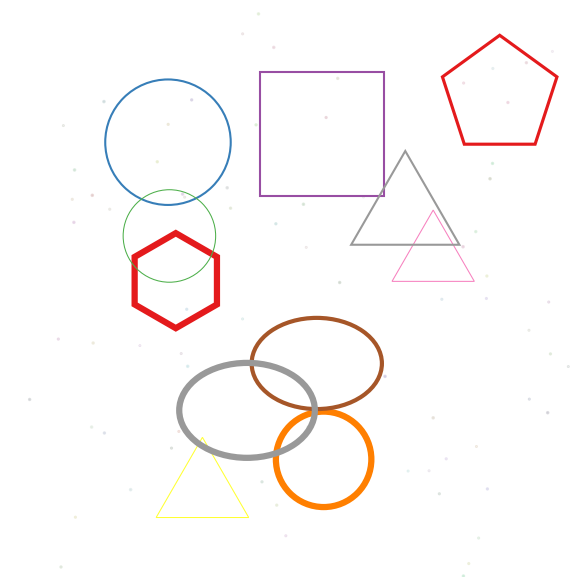[{"shape": "hexagon", "thickness": 3, "radius": 0.41, "center": [0.304, 0.513]}, {"shape": "pentagon", "thickness": 1.5, "radius": 0.52, "center": [0.865, 0.834]}, {"shape": "circle", "thickness": 1, "radius": 0.54, "center": [0.291, 0.753]}, {"shape": "circle", "thickness": 0.5, "radius": 0.4, "center": [0.293, 0.591]}, {"shape": "square", "thickness": 1, "radius": 0.54, "center": [0.557, 0.767]}, {"shape": "circle", "thickness": 3, "radius": 0.41, "center": [0.56, 0.204]}, {"shape": "triangle", "thickness": 0.5, "radius": 0.46, "center": [0.351, 0.149]}, {"shape": "oval", "thickness": 2, "radius": 0.56, "center": [0.549, 0.37]}, {"shape": "triangle", "thickness": 0.5, "radius": 0.41, "center": [0.75, 0.553]}, {"shape": "triangle", "thickness": 1, "radius": 0.54, "center": [0.702, 0.629]}, {"shape": "oval", "thickness": 3, "radius": 0.59, "center": [0.428, 0.289]}]